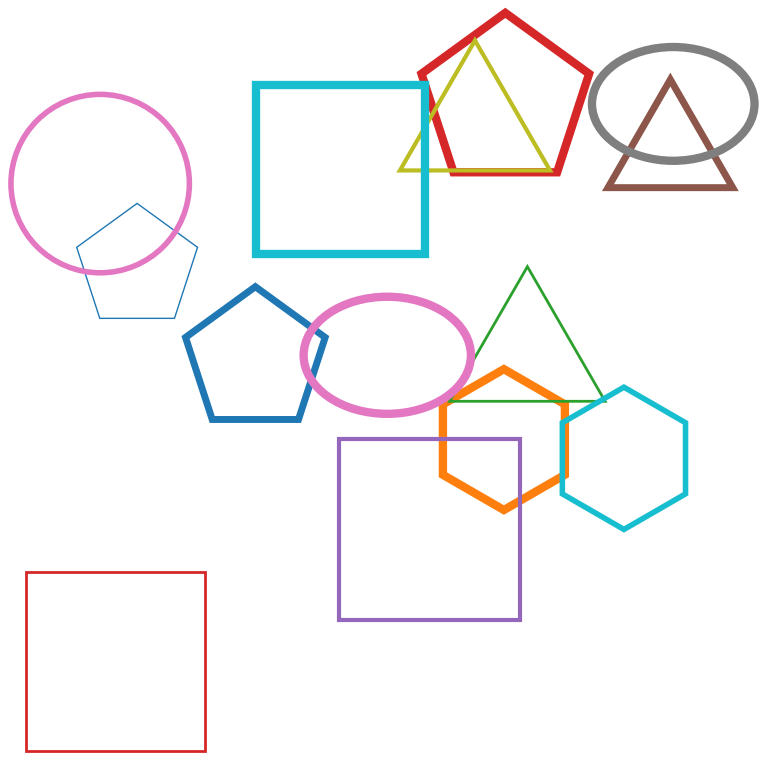[{"shape": "pentagon", "thickness": 0.5, "radius": 0.41, "center": [0.178, 0.653]}, {"shape": "pentagon", "thickness": 2.5, "radius": 0.48, "center": [0.332, 0.532]}, {"shape": "hexagon", "thickness": 3, "radius": 0.46, "center": [0.654, 0.429]}, {"shape": "triangle", "thickness": 1, "radius": 0.58, "center": [0.685, 0.537]}, {"shape": "square", "thickness": 1, "radius": 0.58, "center": [0.15, 0.141]}, {"shape": "pentagon", "thickness": 3, "radius": 0.57, "center": [0.656, 0.869]}, {"shape": "square", "thickness": 1.5, "radius": 0.59, "center": [0.558, 0.312]}, {"shape": "triangle", "thickness": 2.5, "radius": 0.47, "center": [0.871, 0.803]}, {"shape": "oval", "thickness": 3, "radius": 0.54, "center": [0.503, 0.539]}, {"shape": "circle", "thickness": 2, "radius": 0.58, "center": [0.13, 0.762]}, {"shape": "oval", "thickness": 3, "radius": 0.53, "center": [0.874, 0.865]}, {"shape": "triangle", "thickness": 1.5, "radius": 0.56, "center": [0.617, 0.835]}, {"shape": "hexagon", "thickness": 2, "radius": 0.46, "center": [0.81, 0.405]}, {"shape": "square", "thickness": 3, "radius": 0.55, "center": [0.443, 0.78]}]